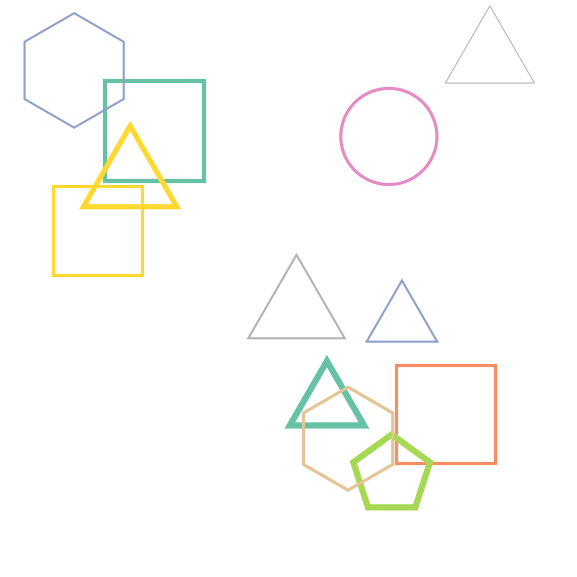[{"shape": "triangle", "thickness": 3, "radius": 0.37, "center": [0.566, 0.3]}, {"shape": "square", "thickness": 2, "radius": 0.43, "center": [0.267, 0.772]}, {"shape": "square", "thickness": 1.5, "radius": 0.43, "center": [0.771, 0.283]}, {"shape": "triangle", "thickness": 1, "radius": 0.35, "center": [0.696, 0.443]}, {"shape": "hexagon", "thickness": 1, "radius": 0.5, "center": [0.128, 0.877]}, {"shape": "circle", "thickness": 1.5, "radius": 0.42, "center": [0.673, 0.763]}, {"shape": "pentagon", "thickness": 3, "radius": 0.35, "center": [0.678, 0.177]}, {"shape": "square", "thickness": 1.5, "radius": 0.39, "center": [0.169, 0.6]}, {"shape": "triangle", "thickness": 2.5, "radius": 0.47, "center": [0.225, 0.688]}, {"shape": "hexagon", "thickness": 1.5, "radius": 0.45, "center": [0.603, 0.239]}, {"shape": "triangle", "thickness": 0.5, "radius": 0.45, "center": [0.848, 0.9]}, {"shape": "triangle", "thickness": 1, "radius": 0.48, "center": [0.513, 0.462]}]